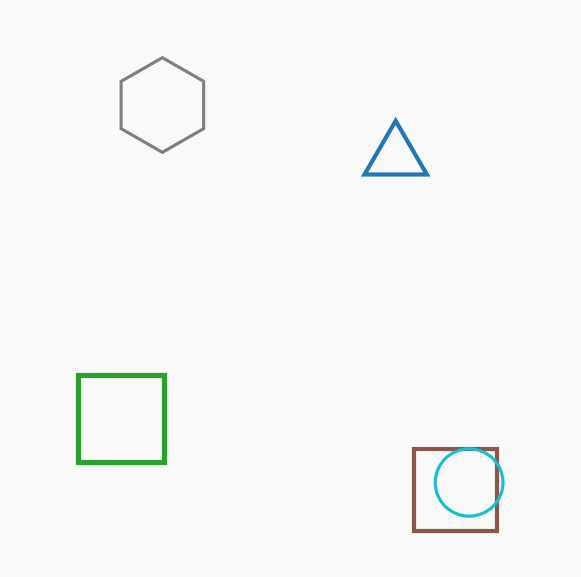[{"shape": "triangle", "thickness": 2, "radius": 0.31, "center": [0.681, 0.728]}, {"shape": "square", "thickness": 2.5, "radius": 0.37, "center": [0.208, 0.274]}, {"shape": "square", "thickness": 2, "radius": 0.36, "center": [0.783, 0.151]}, {"shape": "hexagon", "thickness": 1.5, "radius": 0.41, "center": [0.279, 0.817]}, {"shape": "circle", "thickness": 1.5, "radius": 0.29, "center": [0.807, 0.164]}]